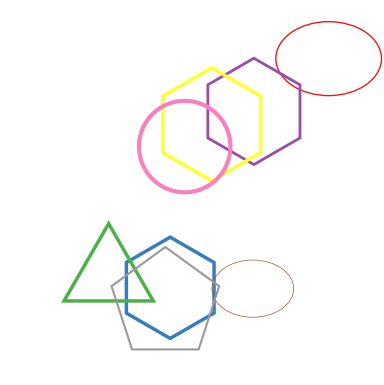[{"shape": "oval", "thickness": 1, "radius": 0.69, "center": [0.854, 0.848]}, {"shape": "hexagon", "thickness": 2.5, "radius": 0.66, "center": [0.442, 0.252]}, {"shape": "triangle", "thickness": 2.5, "radius": 0.67, "center": [0.282, 0.285]}, {"shape": "hexagon", "thickness": 2, "radius": 0.69, "center": [0.66, 0.711]}, {"shape": "hexagon", "thickness": 2.5, "radius": 0.73, "center": [0.55, 0.677]}, {"shape": "oval", "thickness": 0.5, "radius": 0.53, "center": [0.657, 0.25]}, {"shape": "circle", "thickness": 3, "radius": 0.59, "center": [0.48, 0.619]}, {"shape": "pentagon", "thickness": 1.5, "radius": 0.74, "center": [0.429, 0.211]}]